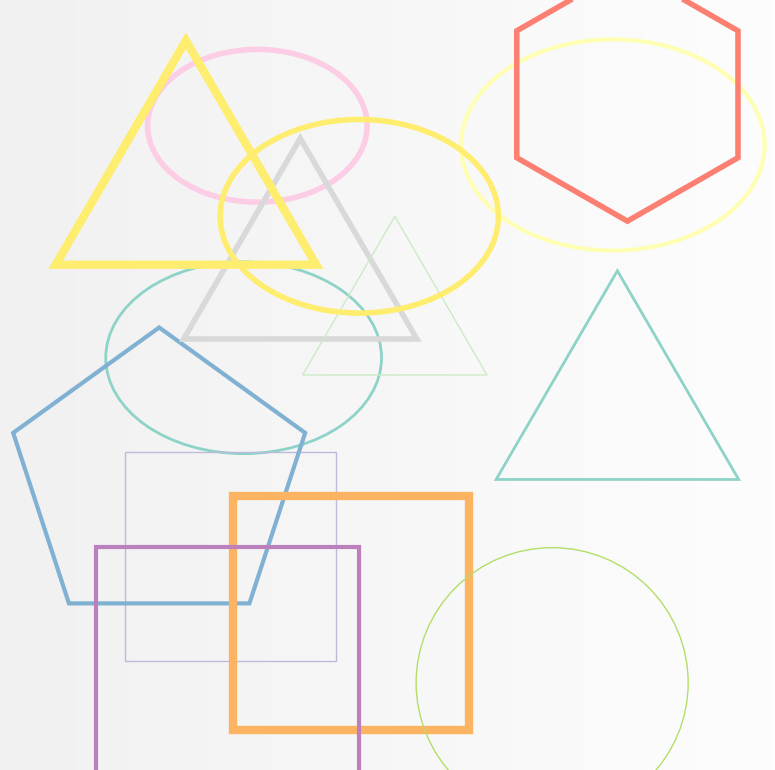[{"shape": "oval", "thickness": 1, "radius": 0.89, "center": [0.314, 0.535]}, {"shape": "triangle", "thickness": 1, "radius": 0.9, "center": [0.797, 0.468]}, {"shape": "oval", "thickness": 1.5, "radius": 0.98, "center": [0.791, 0.812]}, {"shape": "square", "thickness": 0.5, "radius": 0.68, "center": [0.297, 0.278]}, {"shape": "hexagon", "thickness": 2, "radius": 0.82, "center": [0.81, 0.878]}, {"shape": "pentagon", "thickness": 1.5, "radius": 0.99, "center": [0.205, 0.377]}, {"shape": "square", "thickness": 3, "radius": 0.76, "center": [0.453, 0.204]}, {"shape": "circle", "thickness": 0.5, "radius": 0.88, "center": [0.712, 0.113]}, {"shape": "oval", "thickness": 2, "radius": 0.71, "center": [0.332, 0.837]}, {"shape": "triangle", "thickness": 2, "radius": 0.87, "center": [0.387, 0.647]}, {"shape": "square", "thickness": 1.5, "radius": 0.85, "center": [0.293, 0.119]}, {"shape": "triangle", "thickness": 0.5, "radius": 0.69, "center": [0.509, 0.582]}, {"shape": "triangle", "thickness": 3, "radius": 0.97, "center": [0.24, 0.753]}, {"shape": "oval", "thickness": 2, "radius": 0.9, "center": [0.464, 0.719]}]